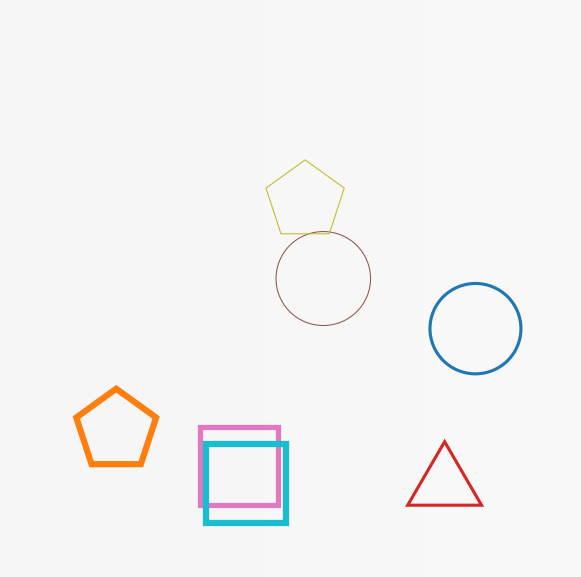[{"shape": "circle", "thickness": 1.5, "radius": 0.39, "center": [0.818, 0.43]}, {"shape": "pentagon", "thickness": 3, "radius": 0.36, "center": [0.2, 0.254]}, {"shape": "triangle", "thickness": 1.5, "radius": 0.37, "center": [0.765, 0.161]}, {"shape": "circle", "thickness": 0.5, "radius": 0.41, "center": [0.556, 0.517]}, {"shape": "square", "thickness": 2.5, "radius": 0.34, "center": [0.411, 0.192]}, {"shape": "pentagon", "thickness": 0.5, "radius": 0.35, "center": [0.525, 0.652]}, {"shape": "square", "thickness": 3, "radius": 0.34, "center": [0.423, 0.162]}]